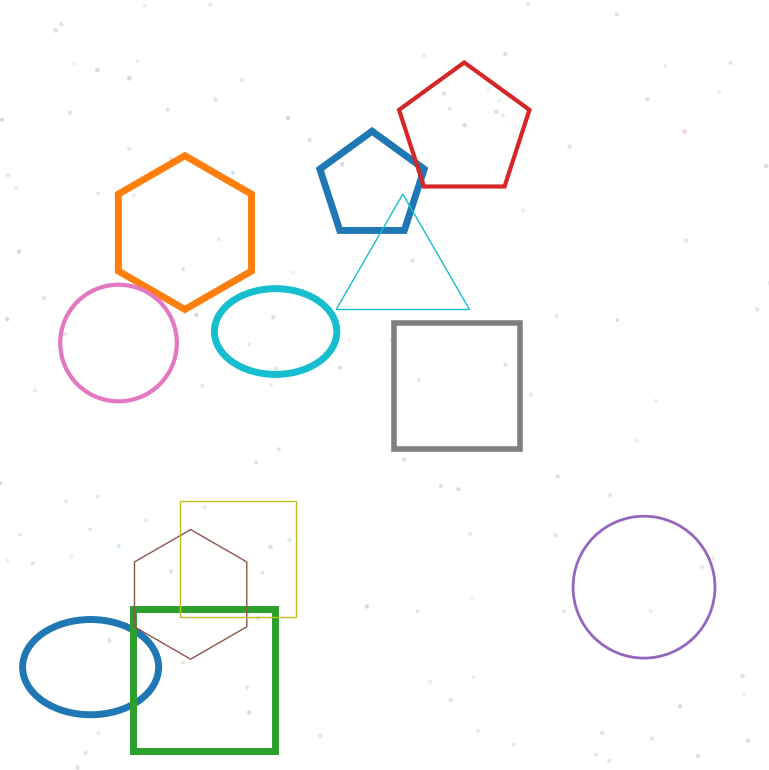[{"shape": "oval", "thickness": 2.5, "radius": 0.44, "center": [0.118, 0.134]}, {"shape": "pentagon", "thickness": 2.5, "radius": 0.36, "center": [0.483, 0.758]}, {"shape": "hexagon", "thickness": 2.5, "radius": 0.5, "center": [0.24, 0.698]}, {"shape": "square", "thickness": 2.5, "radius": 0.46, "center": [0.265, 0.117]}, {"shape": "pentagon", "thickness": 1.5, "radius": 0.45, "center": [0.603, 0.83]}, {"shape": "circle", "thickness": 1, "radius": 0.46, "center": [0.836, 0.237]}, {"shape": "hexagon", "thickness": 0.5, "radius": 0.42, "center": [0.248, 0.228]}, {"shape": "circle", "thickness": 1.5, "radius": 0.38, "center": [0.154, 0.555]}, {"shape": "square", "thickness": 2, "radius": 0.41, "center": [0.593, 0.499]}, {"shape": "square", "thickness": 0.5, "radius": 0.38, "center": [0.309, 0.274]}, {"shape": "triangle", "thickness": 0.5, "radius": 0.5, "center": [0.523, 0.648]}, {"shape": "oval", "thickness": 2.5, "radius": 0.4, "center": [0.358, 0.569]}]